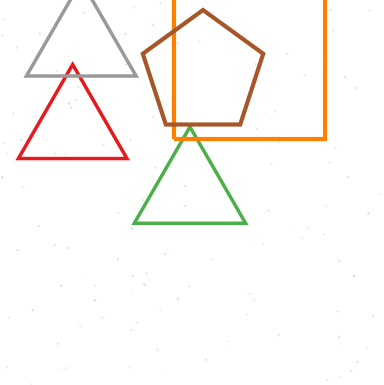[{"shape": "triangle", "thickness": 2.5, "radius": 0.81, "center": [0.189, 0.67]}, {"shape": "triangle", "thickness": 2.5, "radius": 0.83, "center": [0.493, 0.504]}, {"shape": "square", "thickness": 3, "radius": 0.98, "center": [0.649, 0.835]}, {"shape": "pentagon", "thickness": 3, "radius": 0.82, "center": [0.527, 0.81]}, {"shape": "triangle", "thickness": 2.5, "radius": 0.82, "center": [0.211, 0.885]}]